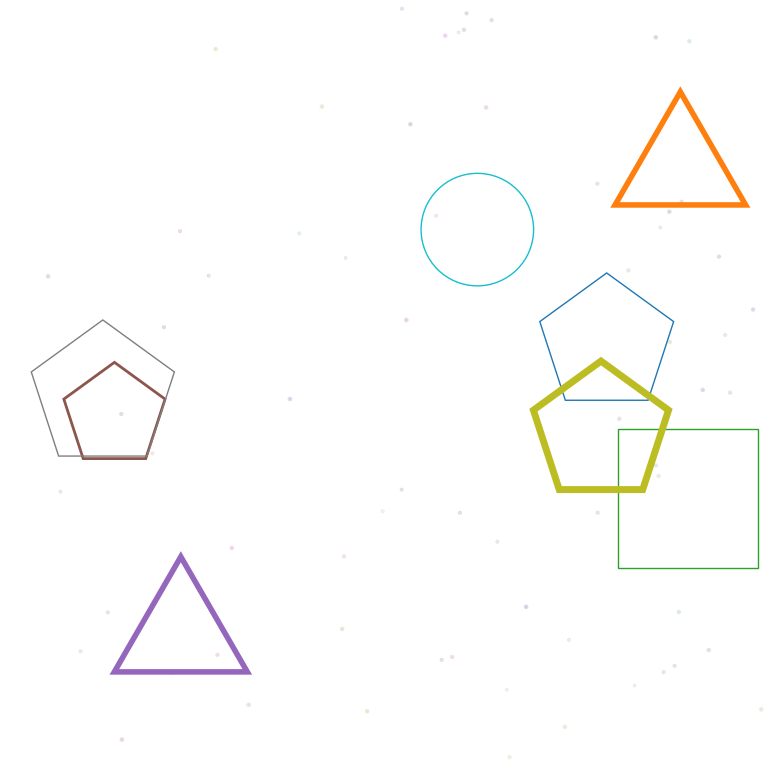[{"shape": "pentagon", "thickness": 0.5, "radius": 0.46, "center": [0.788, 0.554]}, {"shape": "triangle", "thickness": 2, "radius": 0.49, "center": [0.884, 0.783]}, {"shape": "square", "thickness": 0.5, "radius": 0.45, "center": [0.893, 0.353]}, {"shape": "triangle", "thickness": 2, "radius": 0.5, "center": [0.235, 0.177]}, {"shape": "pentagon", "thickness": 1, "radius": 0.35, "center": [0.149, 0.46]}, {"shape": "pentagon", "thickness": 0.5, "radius": 0.49, "center": [0.134, 0.487]}, {"shape": "pentagon", "thickness": 2.5, "radius": 0.46, "center": [0.78, 0.439]}, {"shape": "circle", "thickness": 0.5, "radius": 0.37, "center": [0.62, 0.702]}]